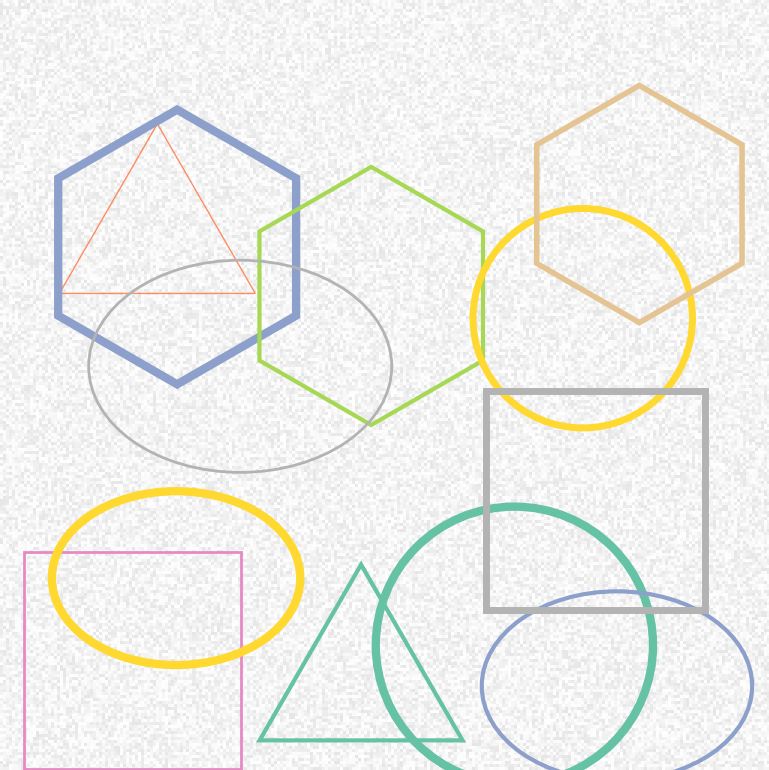[{"shape": "triangle", "thickness": 1.5, "radius": 0.76, "center": [0.469, 0.115]}, {"shape": "circle", "thickness": 3, "radius": 0.9, "center": [0.668, 0.162]}, {"shape": "triangle", "thickness": 0.5, "radius": 0.73, "center": [0.204, 0.692]}, {"shape": "oval", "thickness": 1.5, "radius": 0.88, "center": [0.801, 0.109]}, {"shape": "hexagon", "thickness": 3, "radius": 0.89, "center": [0.23, 0.679]}, {"shape": "square", "thickness": 1, "radius": 0.7, "center": [0.172, 0.142]}, {"shape": "hexagon", "thickness": 1.5, "radius": 0.84, "center": [0.482, 0.616]}, {"shape": "circle", "thickness": 2.5, "radius": 0.71, "center": [0.757, 0.587]}, {"shape": "oval", "thickness": 3, "radius": 0.81, "center": [0.229, 0.249]}, {"shape": "hexagon", "thickness": 2, "radius": 0.77, "center": [0.83, 0.735]}, {"shape": "square", "thickness": 2.5, "radius": 0.71, "center": [0.774, 0.35]}, {"shape": "oval", "thickness": 1, "radius": 0.98, "center": [0.312, 0.524]}]